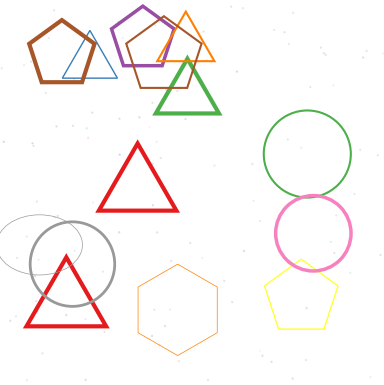[{"shape": "triangle", "thickness": 3, "radius": 0.58, "center": [0.357, 0.511]}, {"shape": "triangle", "thickness": 3, "radius": 0.6, "center": [0.172, 0.212]}, {"shape": "triangle", "thickness": 1, "radius": 0.41, "center": [0.233, 0.838]}, {"shape": "circle", "thickness": 1.5, "radius": 0.57, "center": [0.798, 0.6]}, {"shape": "triangle", "thickness": 3, "radius": 0.47, "center": [0.487, 0.753]}, {"shape": "pentagon", "thickness": 2.5, "radius": 0.43, "center": [0.371, 0.899]}, {"shape": "triangle", "thickness": 1.5, "radius": 0.43, "center": [0.483, 0.884]}, {"shape": "hexagon", "thickness": 0.5, "radius": 0.59, "center": [0.461, 0.195]}, {"shape": "pentagon", "thickness": 1, "radius": 0.5, "center": [0.783, 0.226]}, {"shape": "pentagon", "thickness": 1.5, "radius": 0.51, "center": [0.426, 0.855]}, {"shape": "pentagon", "thickness": 3, "radius": 0.45, "center": [0.161, 0.859]}, {"shape": "circle", "thickness": 2.5, "radius": 0.49, "center": [0.814, 0.394]}, {"shape": "oval", "thickness": 0.5, "radius": 0.56, "center": [0.102, 0.364]}, {"shape": "circle", "thickness": 2, "radius": 0.55, "center": [0.188, 0.314]}]